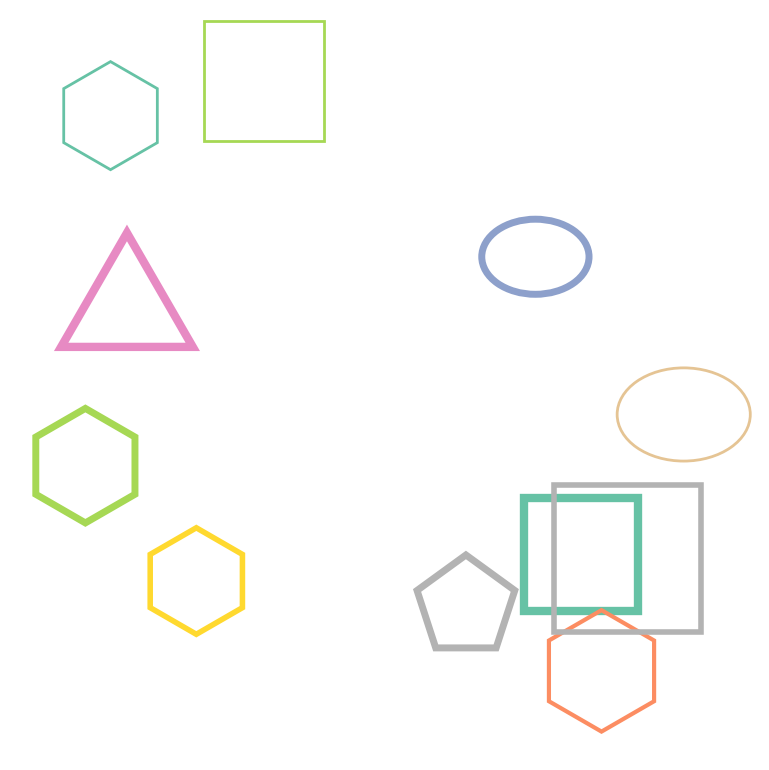[{"shape": "square", "thickness": 3, "radius": 0.37, "center": [0.755, 0.28]}, {"shape": "hexagon", "thickness": 1, "radius": 0.35, "center": [0.144, 0.85]}, {"shape": "hexagon", "thickness": 1.5, "radius": 0.39, "center": [0.781, 0.129]}, {"shape": "oval", "thickness": 2.5, "radius": 0.35, "center": [0.695, 0.667]}, {"shape": "triangle", "thickness": 3, "radius": 0.49, "center": [0.165, 0.599]}, {"shape": "square", "thickness": 1, "radius": 0.39, "center": [0.342, 0.895]}, {"shape": "hexagon", "thickness": 2.5, "radius": 0.37, "center": [0.111, 0.395]}, {"shape": "hexagon", "thickness": 2, "radius": 0.35, "center": [0.255, 0.245]}, {"shape": "oval", "thickness": 1, "radius": 0.43, "center": [0.888, 0.462]}, {"shape": "pentagon", "thickness": 2.5, "radius": 0.33, "center": [0.605, 0.213]}, {"shape": "square", "thickness": 2, "radius": 0.48, "center": [0.815, 0.274]}]